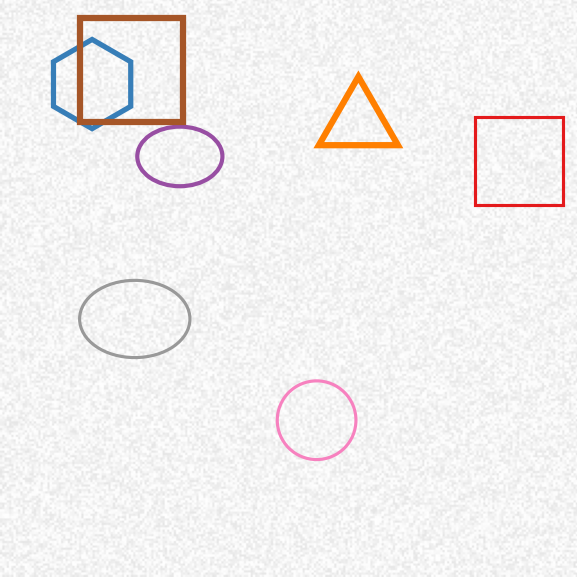[{"shape": "square", "thickness": 1.5, "radius": 0.38, "center": [0.899, 0.72]}, {"shape": "hexagon", "thickness": 2.5, "radius": 0.39, "center": [0.159, 0.854]}, {"shape": "oval", "thickness": 2, "radius": 0.37, "center": [0.311, 0.728]}, {"shape": "triangle", "thickness": 3, "radius": 0.4, "center": [0.621, 0.787]}, {"shape": "square", "thickness": 3, "radius": 0.45, "center": [0.228, 0.877]}, {"shape": "circle", "thickness": 1.5, "radius": 0.34, "center": [0.548, 0.271]}, {"shape": "oval", "thickness": 1.5, "radius": 0.48, "center": [0.233, 0.447]}]